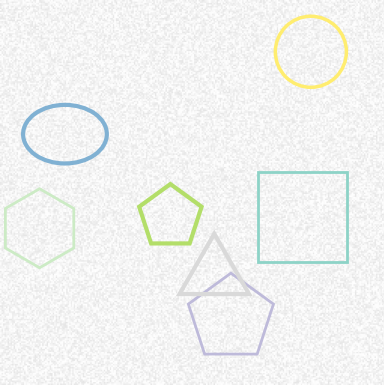[{"shape": "square", "thickness": 2, "radius": 0.58, "center": [0.787, 0.436]}, {"shape": "pentagon", "thickness": 2, "radius": 0.58, "center": [0.6, 0.174]}, {"shape": "oval", "thickness": 3, "radius": 0.54, "center": [0.169, 0.651]}, {"shape": "pentagon", "thickness": 3, "radius": 0.43, "center": [0.443, 0.437]}, {"shape": "triangle", "thickness": 3, "radius": 0.52, "center": [0.557, 0.288]}, {"shape": "hexagon", "thickness": 2, "radius": 0.51, "center": [0.103, 0.407]}, {"shape": "circle", "thickness": 2.5, "radius": 0.46, "center": [0.807, 0.866]}]